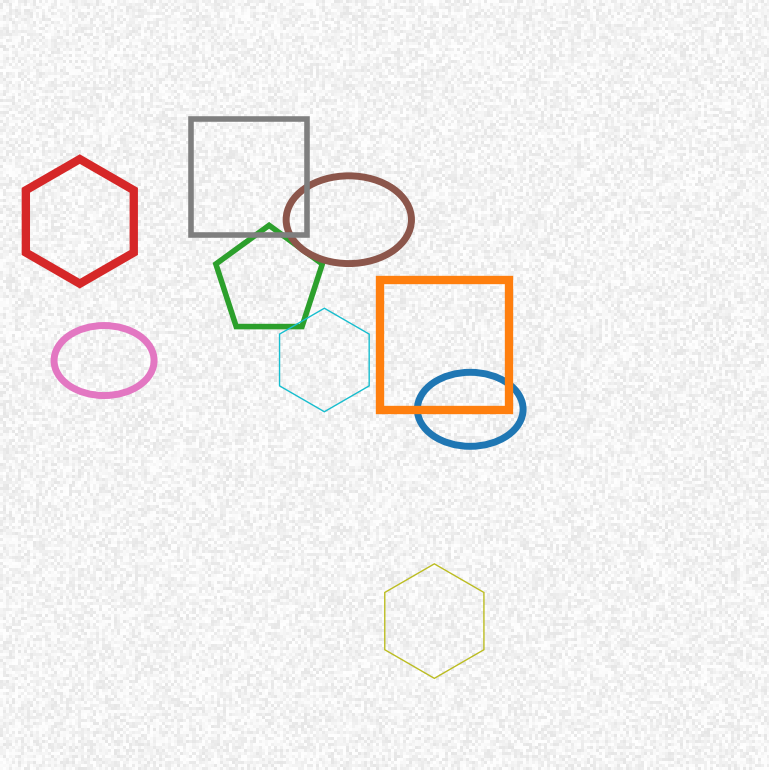[{"shape": "oval", "thickness": 2.5, "radius": 0.34, "center": [0.611, 0.468]}, {"shape": "square", "thickness": 3, "radius": 0.42, "center": [0.577, 0.552]}, {"shape": "pentagon", "thickness": 2, "radius": 0.36, "center": [0.349, 0.635]}, {"shape": "hexagon", "thickness": 3, "radius": 0.4, "center": [0.104, 0.712]}, {"shape": "oval", "thickness": 2.5, "radius": 0.41, "center": [0.453, 0.715]}, {"shape": "oval", "thickness": 2.5, "radius": 0.32, "center": [0.135, 0.532]}, {"shape": "square", "thickness": 2, "radius": 0.38, "center": [0.324, 0.77]}, {"shape": "hexagon", "thickness": 0.5, "radius": 0.37, "center": [0.564, 0.193]}, {"shape": "hexagon", "thickness": 0.5, "radius": 0.34, "center": [0.421, 0.532]}]